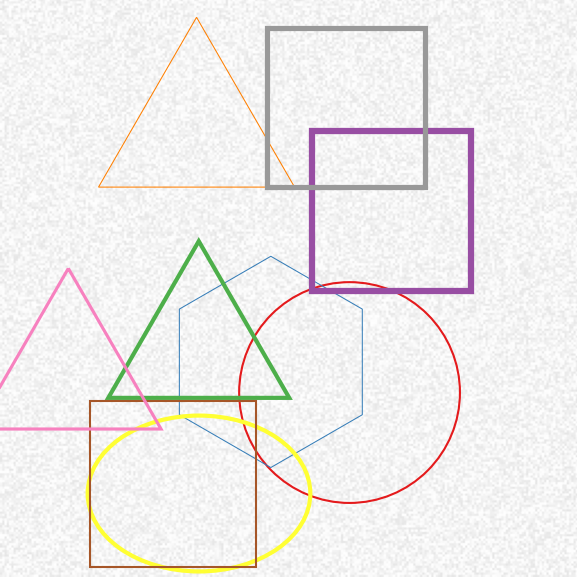[{"shape": "circle", "thickness": 1, "radius": 0.96, "center": [0.605, 0.319]}, {"shape": "hexagon", "thickness": 0.5, "radius": 0.91, "center": [0.469, 0.372]}, {"shape": "triangle", "thickness": 2, "radius": 0.9, "center": [0.344, 0.401]}, {"shape": "square", "thickness": 3, "radius": 0.69, "center": [0.678, 0.634]}, {"shape": "triangle", "thickness": 0.5, "radius": 0.98, "center": [0.34, 0.773]}, {"shape": "oval", "thickness": 2, "radius": 0.96, "center": [0.345, 0.145]}, {"shape": "square", "thickness": 1, "radius": 0.72, "center": [0.299, 0.161]}, {"shape": "triangle", "thickness": 1.5, "radius": 0.93, "center": [0.118, 0.349]}, {"shape": "square", "thickness": 2.5, "radius": 0.69, "center": [0.599, 0.813]}]